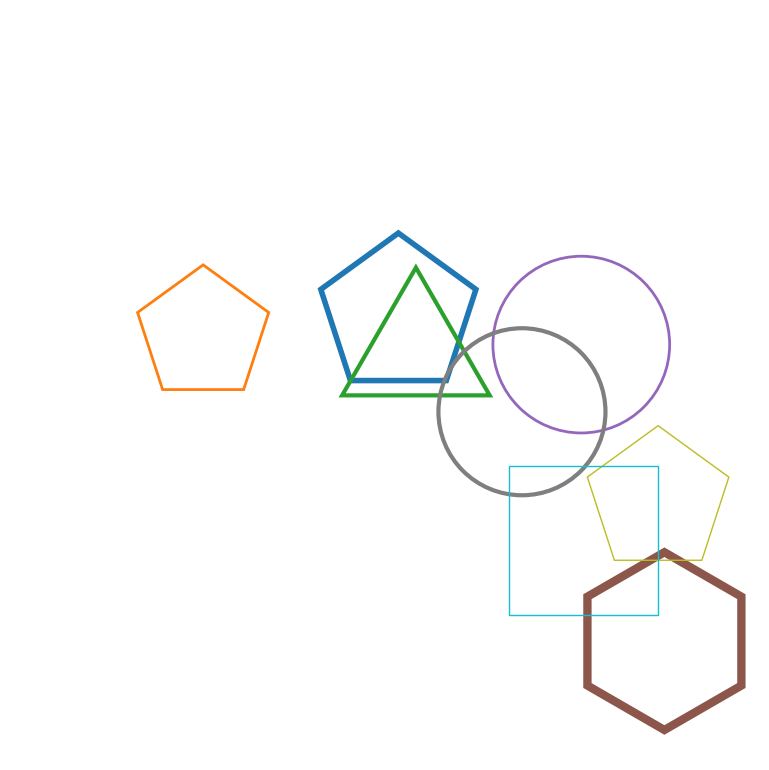[{"shape": "pentagon", "thickness": 2, "radius": 0.53, "center": [0.517, 0.591]}, {"shape": "pentagon", "thickness": 1, "radius": 0.45, "center": [0.264, 0.566]}, {"shape": "triangle", "thickness": 1.5, "radius": 0.55, "center": [0.54, 0.542]}, {"shape": "circle", "thickness": 1, "radius": 0.57, "center": [0.755, 0.552]}, {"shape": "hexagon", "thickness": 3, "radius": 0.58, "center": [0.863, 0.167]}, {"shape": "circle", "thickness": 1.5, "radius": 0.54, "center": [0.678, 0.465]}, {"shape": "pentagon", "thickness": 0.5, "radius": 0.48, "center": [0.855, 0.351]}, {"shape": "square", "thickness": 0.5, "radius": 0.48, "center": [0.758, 0.298]}]